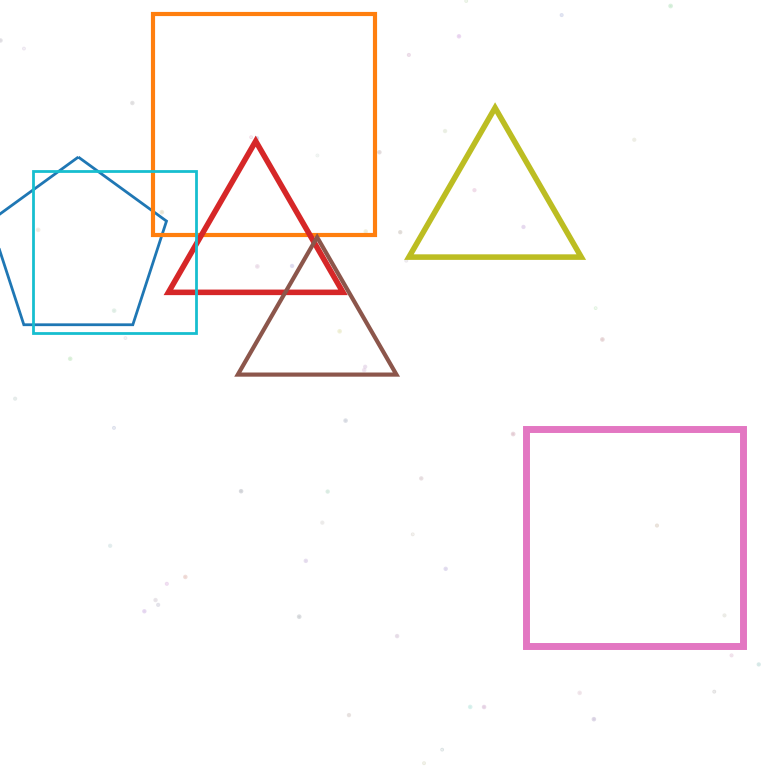[{"shape": "pentagon", "thickness": 1, "radius": 0.6, "center": [0.102, 0.676]}, {"shape": "square", "thickness": 1.5, "radius": 0.72, "center": [0.343, 0.838]}, {"shape": "triangle", "thickness": 2, "radius": 0.65, "center": [0.332, 0.686]}, {"shape": "triangle", "thickness": 1.5, "radius": 0.59, "center": [0.412, 0.573]}, {"shape": "square", "thickness": 2.5, "radius": 0.71, "center": [0.824, 0.302]}, {"shape": "triangle", "thickness": 2, "radius": 0.65, "center": [0.643, 0.731]}, {"shape": "square", "thickness": 1, "radius": 0.53, "center": [0.149, 0.673]}]